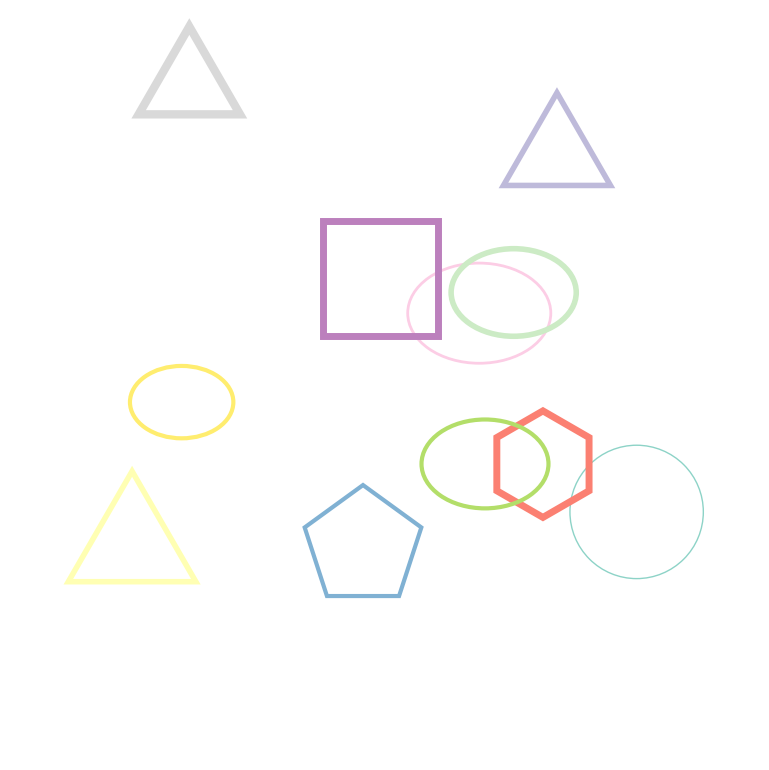[{"shape": "circle", "thickness": 0.5, "radius": 0.43, "center": [0.827, 0.335]}, {"shape": "triangle", "thickness": 2, "radius": 0.48, "center": [0.172, 0.292]}, {"shape": "triangle", "thickness": 2, "radius": 0.4, "center": [0.723, 0.799]}, {"shape": "hexagon", "thickness": 2.5, "radius": 0.35, "center": [0.705, 0.397]}, {"shape": "pentagon", "thickness": 1.5, "radius": 0.4, "center": [0.471, 0.29]}, {"shape": "oval", "thickness": 1.5, "radius": 0.41, "center": [0.63, 0.397]}, {"shape": "oval", "thickness": 1, "radius": 0.46, "center": [0.622, 0.593]}, {"shape": "triangle", "thickness": 3, "radius": 0.38, "center": [0.246, 0.89]}, {"shape": "square", "thickness": 2.5, "radius": 0.37, "center": [0.494, 0.638]}, {"shape": "oval", "thickness": 2, "radius": 0.41, "center": [0.667, 0.62]}, {"shape": "oval", "thickness": 1.5, "radius": 0.34, "center": [0.236, 0.478]}]